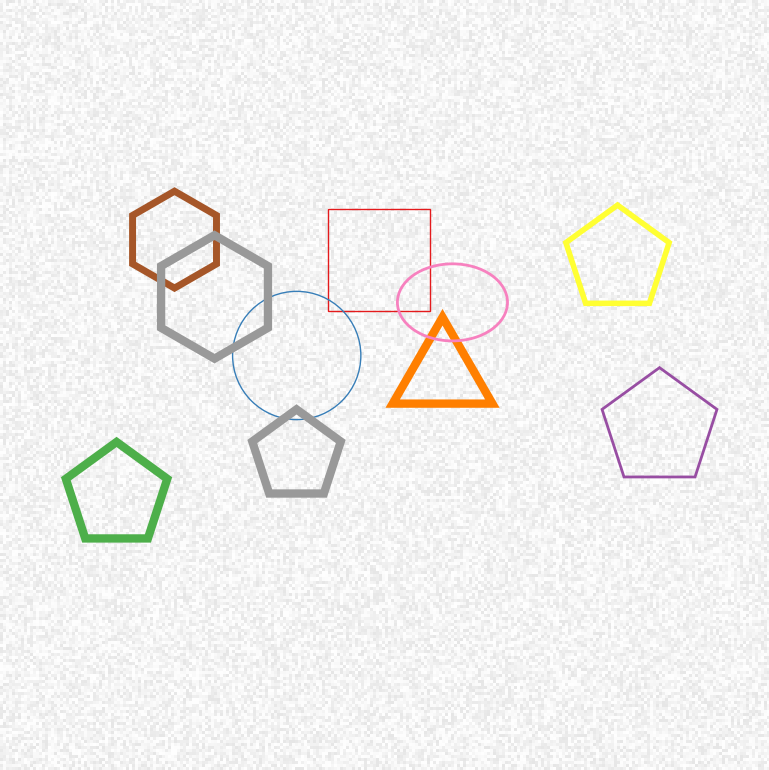[{"shape": "square", "thickness": 0.5, "radius": 0.33, "center": [0.492, 0.663]}, {"shape": "circle", "thickness": 0.5, "radius": 0.42, "center": [0.385, 0.538]}, {"shape": "pentagon", "thickness": 3, "radius": 0.35, "center": [0.151, 0.357]}, {"shape": "pentagon", "thickness": 1, "radius": 0.39, "center": [0.857, 0.444]}, {"shape": "triangle", "thickness": 3, "radius": 0.37, "center": [0.575, 0.513]}, {"shape": "pentagon", "thickness": 2, "radius": 0.35, "center": [0.802, 0.663]}, {"shape": "hexagon", "thickness": 2.5, "radius": 0.31, "center": [0.227, 0.689]}, {"shape": "oval", "thickness": 1, "radius": 0.36, "center": [0.588, 0.607]}, {"shape": "pentagon", "thickness": 3, "radius": 0.3, "center": [0.385, 0.408]}, {"shape": "hexagon", "thickness": 3, "radius": 0.4, "center": [0.279, 0.614]}]